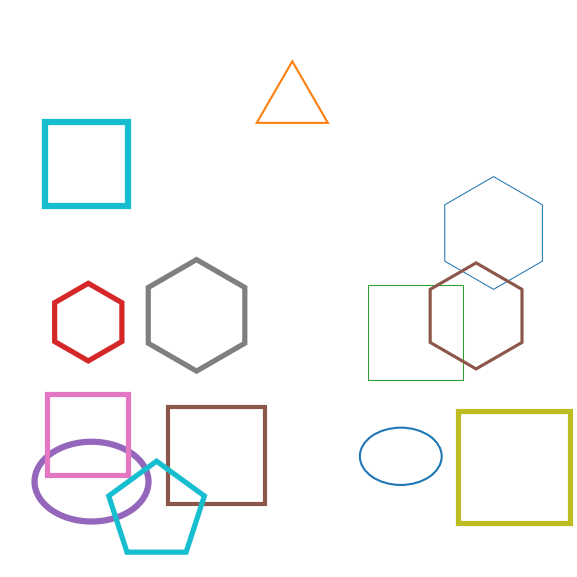[{"shape": "hexagon", "thickness": 0.5, "radius": 0.49, "center": [0.855, 0.596]}, {"shape": "oval", "thickness": 1, "radius": 0.35, "center": [0.694, 0.209]}, {"shape": "triangle", "thickness": 1, "radius": 0.36, "center": [0.506, 0.822]}, {"shape": "square", "thickness": 0.5, "radius": 0.41, "center": [0.719, 0.423]}, {"shape": "hexagon", "thickness": 2.5, "radius": 0.34, "center": [0.153, 0.441]}, {"shape": "oval", "thickness": 3, "radius": 0.49, "center": [0.158, 0.165]}, {"shape": "hexagon", "thickness": 1.5, "radius": 0.46, "center": [0.824, 0.452]}, {"shape": "square", "thickness": 2, "radius": 0.42, "center": [0.374, 0.211]}, {"shape": "square", "thickness": 2.5, "radius": 0.35, "center": [0.152, 0.246]}, {"shape": "hexagon", "thickness": 2.5, "radius": 0.48, "center": [0.34, 0.453]}, {"shape": "square", "thickness": 2.5, "radius": 0.48, "center": [0.89, 0.191]}, {"shape": "square", "thickness": 3, "radius": 0.36, "center": [0.15, 0.715]}, {"shape": "pentagon", "thickness": 2.5, "radius": 0.44, "center": [0.271, 0.113]}]